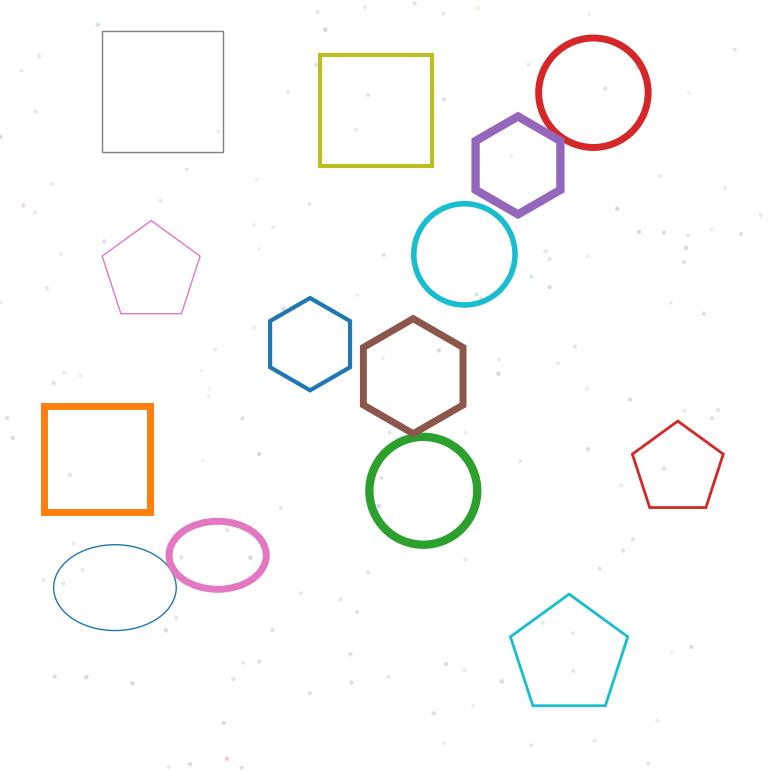[{"shape": "hexagon", "thickness": 1.5, "radius": 0.3, "center": [0.403, 0.553]}, {"shape": "oval", "thickness": 0.5, "radius": 0.4, "center": [0.149, 0.237]}, {"shape": "square", "thickness": 2.5, "radius": 0.35, "center": [0.126, 0.404]}, {"shape": "circle", "thickness": 3, "radius": 0.35, "center": [0.55, 0.363]}, {"shape": "circle", "thickness": 2.5, "radius": 0.36, "center": [0.771, 0.88]}, {"shape": "pentagon", "thickness": 1, "radius": 0.31, "center": [0.88, 0.391]}, {"shape": "hexagon", "thickness": 3, "radius": 0.32, "center": [0.673, 0.785]}, {"shape": "hexagon", "thickness": 2.5, "radius": 0.37, "center": [0.537, 0.511]}, {"shape": "oval", "thickness": 2.5, "radius": 0.32, "center": [0.283, 0.279]}, {"shape": "pentagon", "thickness": 0.5, "radius": 0.33, "center": [0.196, 0.647]}, {"shape": "square", "thickness": 0.5, "radius": 0.39, "center": [0.211, 0.881]}, {"shape": "square", "thickness": 1.5, "radius": 0.36, "center": [0.488, 0.857]}, {"shape": "circle", "thickness": 2, "radius": 0.33, "center": [0.603, 0.67]}, {"shape": "pentagon", "thickness": 1, "radius": 0.4, "center": [0.739, 0.148]}]